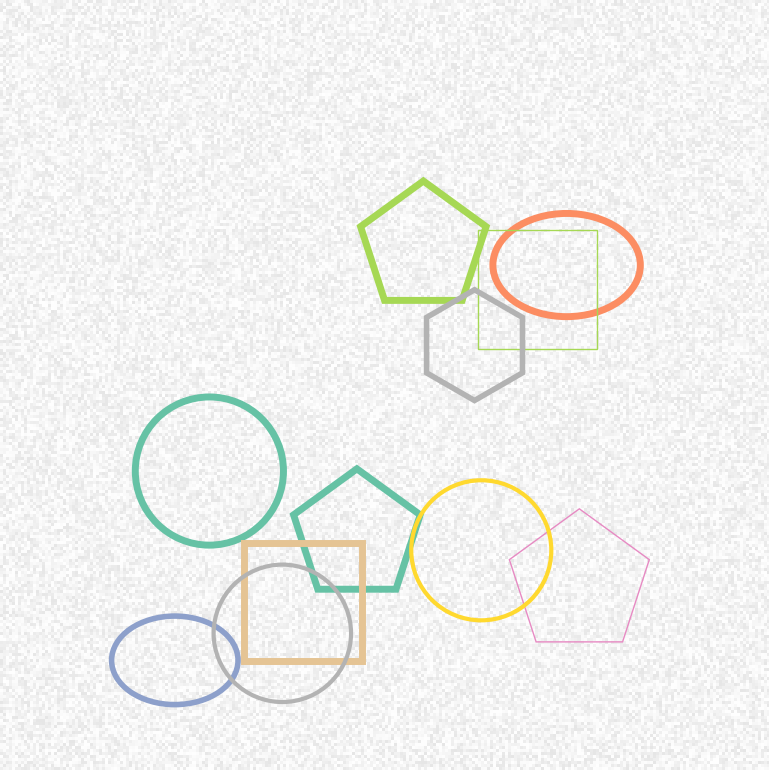[{"shape": "circle", "thickness": 2.5, "radius": 0.48, "center": [0.272, 0.388]}, {"shape": "pentagon", "thickness": 2.5, "radius": 0.43, "center": [0.463, 0.305]}, {"shape": "oval", "thickness": 2.5, "radius": 0.48, "center": [0.736, 0.656]}, {"shape": "oval", "thickness": 2, "radius": 0.41, "center": [0.227, 0.142]}, {"shape": "pentagon", "thickness": 0.5, "radius": 0.48, "center": [0.752, 0.244]}, {"shape": "pentagon", "thickness": 2.5, "radius": 0.43, "center": [0.55, 0.679]}, {"shape": "square", "thickness": 0.5, "radius": 0.39, "center": [0.698, 0.624]}, {"shape": "circle", "thickness": 1.5, "radius": 0.45, "center": [0.625, 0.285]}, {"shape": "square", "thickness": 2.5, "radius": 0.38, "center": [0.393, 0.218]}, {"shape": "circle", "thickness": 1.5, "radius": 0.45, "center": [0.367, 0.177]}, {"shape": "hexagon", "thickness": 2, "radius": 0.36, "center": [0.616, 0.552]}]